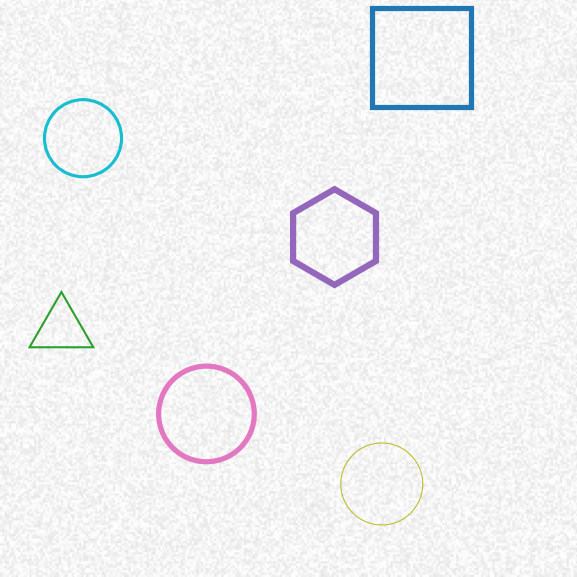[{"shape": "square", "thickness": 2.5, "radius": 0.43, "center": [0.73, 0.899]}, {"shape": "triangle", "thickness": 1, "radius": 0.32, "center": [0.106, 0.43]}, {"shape": "hexagon", "thickness": 3, "radius": 0.41, "center": [0.579, 0.589]}, {"shape": "circle", "thickness": 2.5, "radius": 0.41, "center": [0.357, 0.282]}, {"shape": "circle", "thickness": 0.5, "radius": 0.35, "center": [0.661, 0.161]}, {"shape": "circle", "thickness": 1.5, "radius": 0.33, "center": [0.144, 0.76]}]